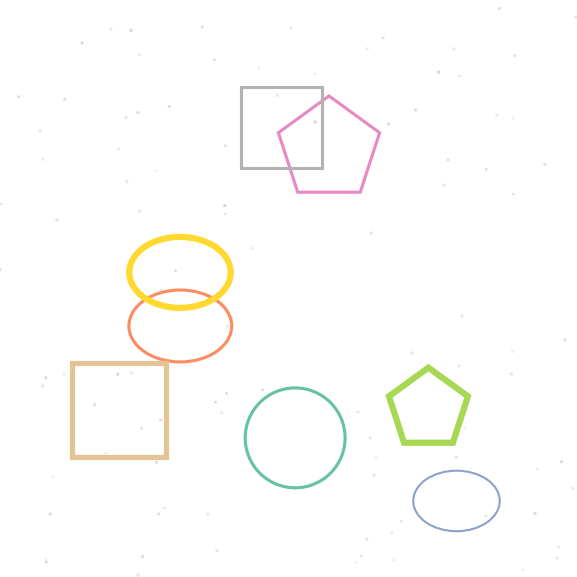[{"shape": "circle", "thickness": 1.5, "radius": 0.43, "center": [0.511, 0.241]}, {"shape": "oval", "thickness": 1.5, "radius": 0.44, "center": [0.312, 0.435]}, {"shape": "oval", "thickness": 1, "radius": 0.37, "center": [0.79, 0.132]}, {"shape": "pentagon", "thickness": 1.5, "radius": 0.46, "center": [0.57, 0.741]}, {"shape": "pentagon", "thickness": 3, "radius": 0.36, "center": [0.742, 0.291]}, {"shape": "oval", "thickness": 3, "radius": 0.44, "center": [0.312, 0.527]}, {"shape": "square", "thickness": 2.5, "radius": 0.41, "center": [0.206, 0.29]}, {"shape": "square", "thickness": 1.5, "radius": 0.35, "center": [0.488, 0.778]}]